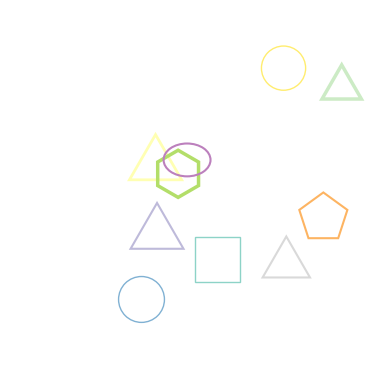[{"shape": "square", "thickness": 1, "radius": 0.29, "center": [0.566, 0.326]}, {"shape": "triangle", "thickness": 2, "radius": 0.39, "center": [0.404, 0.572]}, {"shape": "triangle", "thickness": 1.5, "radius": 0.4, "center": [0.408, 0.394]}, {"shape": "circle", "thickness": 1, "radius": 0.3, "center": [0.368, 0.222]}, {"shape": "pentagon", "thickness": 1.5, "radius": 0.33, "center": [0.84, 0.434]}, {"shape": "hexagon", "thickness": 2.5, "radius": 0.31, "center": [0.463, 0.549]}, {"shape": "triangle", "thickness": 1.5, "radius": 0.35, "center": [0.744, 0.315]}, {"shape": "oval", "thickness": 1.5, "radius": 0.3, "center": [0.486, 0.585]}, {"shape": "triangle", "thickness": 2.5, "radius": 0.3, "center": [0.888, 0.772]}, {"shape": "circle", "thickness": 1, "radius": 0.29, "center": [0.736, 0.823]}]